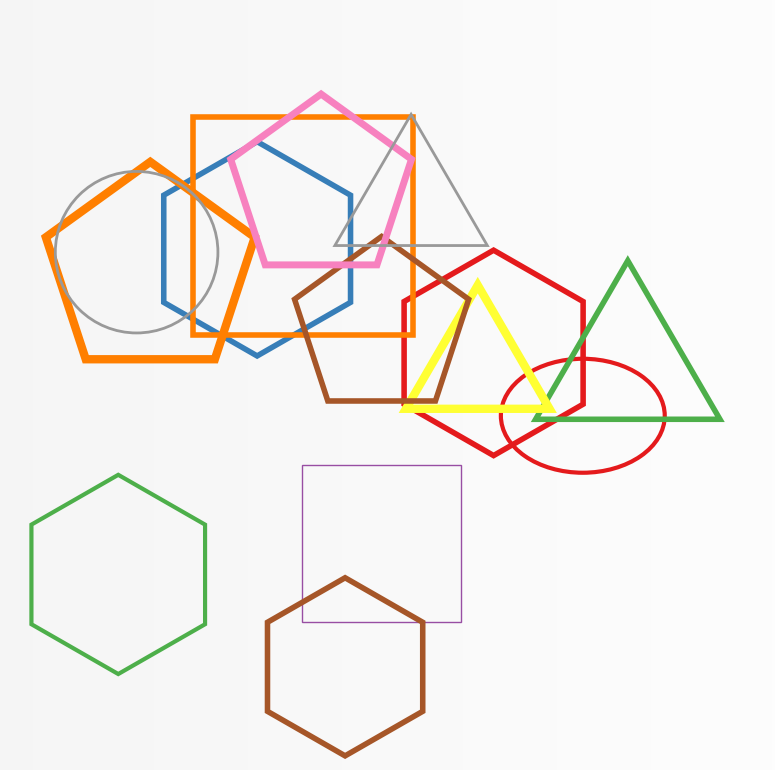[{"shape": "hexagon", "thickness": 2, "radius": 0.67, "center": [0.637, 0.542]}, {"shape": "oval", "thickness": 1.5, "radius": 0.53, "center": [0.752, 0.46]}, {"shape": "hexagon", "thickness": 2, "radius": 0.7, "center": [0.332, 0.677]}, {"shape": "triangle", "thickness": 2, "radius": 0.69, "center": [0.81, 0.524]}, {"shape": "hexagon", "thickness": 1.5, "radius": 0.65, "center": [0.153, 0.254]}, {"shape": "square", "thickness": 0.5, "radius": 0.51, "center": [0.493, 0.294]}, {"shape": "pentagon", "thickness": 3, "radius": 0.71, "center": [0.194, 0.648]}, {"shape": "square", "thickness": 2, "radius": 0.71, "center": [0.391, 0.707]}, {"shape": "triangle", "thickness": 3, "radius": 0.54, "center": [0.616, 0.523]}, {"shape": "pentagon", "thickness": 2, "radius": 0.59, "center": [0.492, 0.575]}, {"shape": "hexagon", "thickness": 2, "radius": 0.58, "center": [0.445, 0.134]}, {"shape": "pentagon", "thickness": 2.5, "radius": 0.61, "center": [0.414, 0.755]}, {"shape": "circle", "thickness": 1, "radius": 0.52, "center": [0.176, 0.672]}, {"shape": "triangle", "thickness": 1, "radius": 0.57, "center": [0.53, 0.738]}]